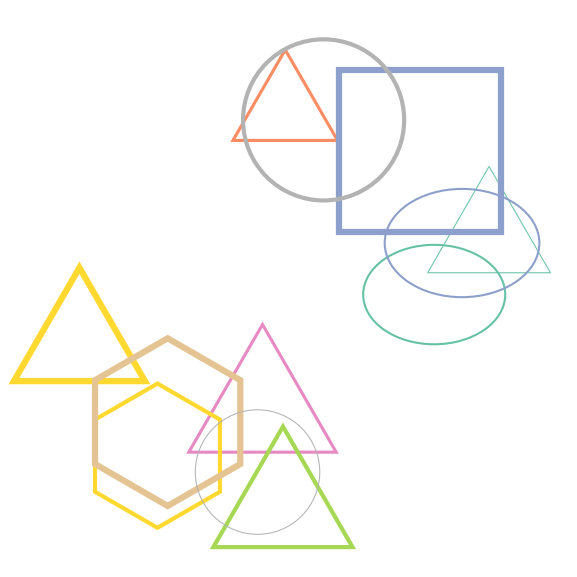[{"shape": "oval", "thickness": 1, "radius": 0.62, "center": [0.752, 0.489]}, {"shape": "triangle", "thickness": 0.5, "radius": 0.61, "center": [0.847, 0.588]}, {"shape": "triangle", "thickness": 1.5, "radius": 0.52, "center": [0.494, 0.808]}, {"shape": "square", "thickness": 3, "radius": 0.7, "center": [0.727, 0.738]}, {"shape": "oval", "thickness": 1, "radius": 0.67, "center": [0.8, 0.578]}, {"shape": "triangle", "thickness": 1.5, "radius": 0.74, "center": [0.455, 0.29]}, {"shape": "triangle", "thickness": 2, "radius": 0.7, "center": [0.49, 0.121]}, {"shape": "triangle", "thickness": 3, "radius": 0.65, "center": [0.138, 0.405]}, {"shape": "hexagon", "thickness": 2, "radius": 0.62, "center": [0.273, 0.21]}, {"shape": "hexagon", "thickness": 3, "radius": 0.73, "center": [0.29, 0.268]}, {"shape": "circle", "thickness": 0.5, "radius": 0.54, "center": [0.446, 0.182]}, {"shape": "circle", "thickness": 2, "radius": 0.7, "center": [0.56, 0.792]}]